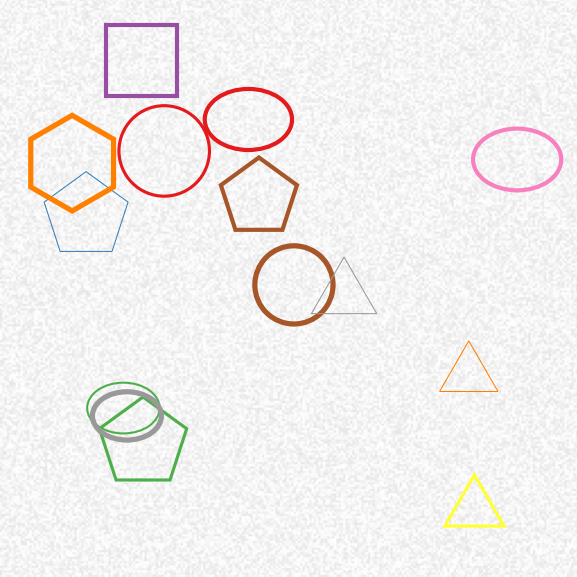[{"shape": "oval", "thickness": 2, "radius": 0.38, "center": [0.43, 0.792]}, {"shape": "circle", "thickness": 1.5, "radius": 0.39, "center": [0.284, 0.738]}, {"shape": "pentagon", "thickness": 0.5, "radius": 0.38, "center": [0.149, 0.626]}, {"shape": "oval", "thickness": 1, "radius": 0.31, "center": [0.214, 0.293]}, {"shape": "pentagon", "thickness": 1.5, "radius": 0.4, "center": [0.248, 0.232]}, {"shape": "square", "thickness": 2, "radius": 0.31, "center": [0.245, 0.895]}, {"shape": "triangle", "thickness": 0.5, "radius": 0.29, "center": [0.812, 0.35]}, {"shape": "hexagon", "thickness": 2.5, "radius": 0.41, "center": [0.125, 0.717]}, {"shape": "triangle", "thickness": 1.5, "radius": 0.3, "center": [0.822, 0.118]}, {"shape": "pentagon", "thickness": 2, "radius": 0.35, "center": [0.448, 0.657]}, {"shape": "circle", "thickness": 2.5, "radius": 0.34, "center": [0.509, 0.506]}, {"shape": "oval", "thickness": 2, "radius": 0.38, "center": [0.896, 0.723]}, {"shape": "oval", "thickness": 2.5, "radius": 0.3, "center": [0.22, 0.279]}, {"shape": "triangle", "thickness": 0.5, "radius": 0.33, "center": [0.596, 0.489]}]